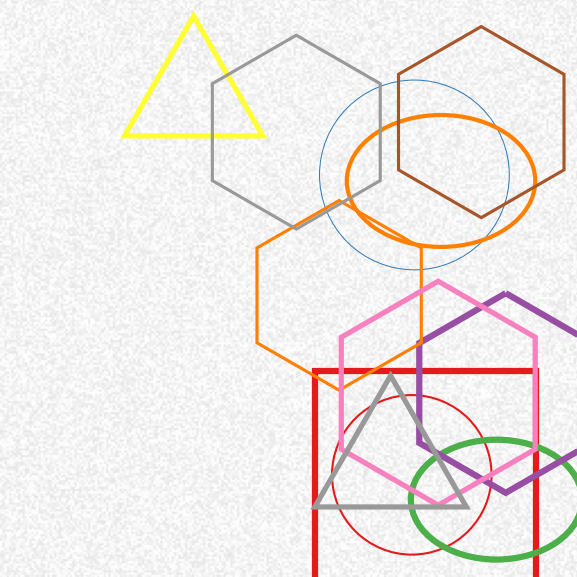[{"shape": "square", "thickness": 3, "radius": 0.96, "center": [0.736, 0.166]}, {"shape": "circle", "thickness": 1, "radius": 0.69, "center": [0.713, 0.177]}, {"shape": "circle", "thickness": 0.5, "radius": 0.82, "center": [0.718, 0.696]}, {"shape": "oval", "thickness": 3, "radius": 0.74, "center": [0.86, 0.134]}, {"shape": "hexagon", "thickness": 3, "radius": 0.86, "center": [0.876, 0.319]}, {"shape": "oval", "thickness": 2, "radius": 0.82, "center": [0.764, 0.686]}, {"shape": "hexagon", "thickness": 1.5, "radius": 0.82, "center": [0.587, 0.488]}, {"shape": "triangle", "thickness": 2.5, "radius": 0.69, "center": [0.335, 0.833]}, {"shape": "hexagon", "thickness": 1.5, "radius": 0.83, "center": [0.833, 0.788]}, {"shape": "hexagon", "thickness": 2.5, "radius": 0.97, "center": [0.759, 0.318]}, {"shape": "hexagon", "thickness": 1.5, "radius": 0.84, "center": [0.513, 0.77]}, {"shape": "triangle", "thickness": 2.5, "radius": 0.76, "center": [0.676, 0.197]}]